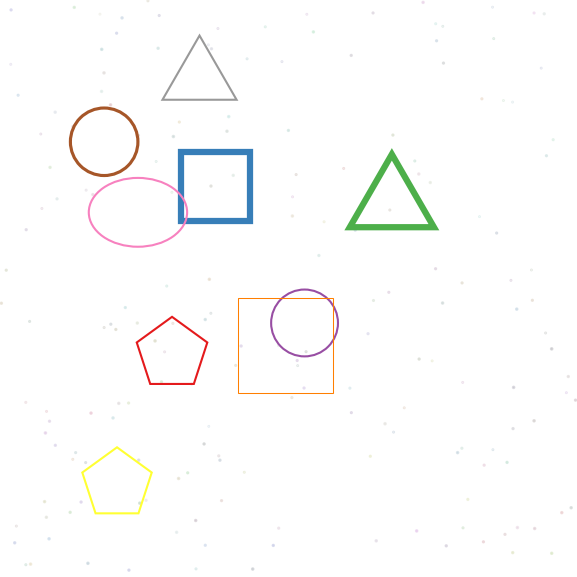[{"shape": "pentagon", "thickness": 1, "radius": 0.32, "center": [0.298, 0.386]}, {"shape": "square", "thickness": 3, "radius": 0.3, "center": [0.373, 0.676]}, {"shape": "triangle", "thickness": 3, "radius": 0.42, "center": [0.679, 0.648]}, {"shape": "circle", "thickness": 1, "radius": 0.29, "center": [0.527, 0.44]}, {"shape": "square", "thickness": 0.5, "radius": 0.41, "center": [0.494, 0.401]}, {"shape": "pentagon", "thickness": 1, "radius": 0.32, "center": [0.203, 0.161]}, {"shape": "circle", "thickness": 1.5, "radius": 0.29, "center": [0.18, 0.754]}, {"shape": "oval", "thickness": 1, "radius": 0.43, "center": [0.239, 0.631]}, {"shape": "triangle", "thickness": 1, "radius": 0.37, "center": [0.345, 0.863]}]